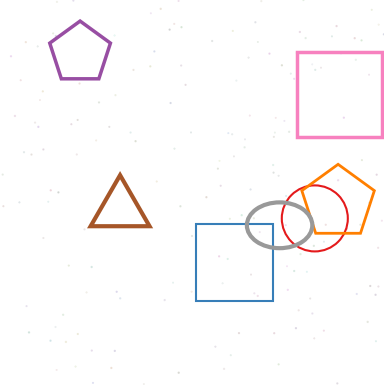[{"shape": "circle", "thickness": 1.5, "radius": 0.43, "center": [0.818, 0.433]}, {"shape": "square", "thickness": 1.5, "radius": 0.5, "center": [0.61, 0.318]}, {"shape": "pentagon", "thickness": 2.5, "radius": 0.41, "center": [0.208, 0.862]}, {"shape": "pentagon", "thickness": 2, "radius": 0.5, "center": [0.878, 0.474]}, {"shape": "triangle", "thickness": 3, "radius": 0.44, "center": [0.312, 0.457]}, {"shape": "square", "thickness": 2.5, "radius": 0.55, "center": [0.882, 0.755]}, {"shape": "oval", "thickness": 3, "radius": 0.42, "center": [0.726, 0.415]}]